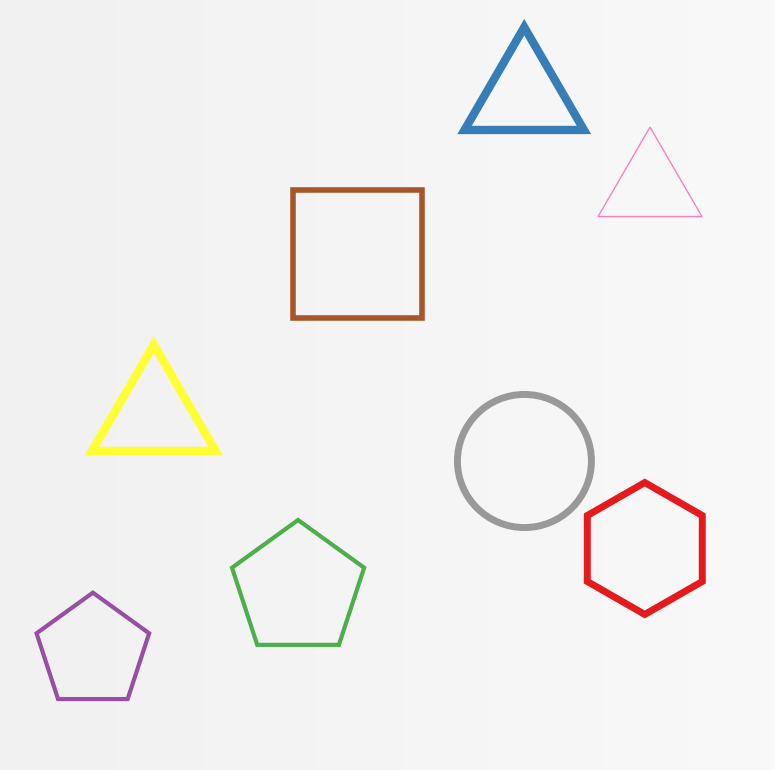[{"shape": "hexagon", "thickness": 2.5, "radius": 0.43, "center": [0.832, 0.288]}, {"shape": "triangle", "thickness": 3, "radius": 0.44, "center": [0.676, 0.876]}, {"shape": "pentagon", "thickness": 1.5, "radius": 0.45, "center": [0.385, 0.235]}, {"shape": "pentagon", "thickness": 1.5, "radius": 0.38, "center": [0.12, 0.154]}, {"shape": "triangle", "thickness": 3, "radius": 0.46, "center": [0.198, 0.46]}, {"shape": "square", "thickness": 2, "radius": 0.42, "center": [0.461, 0.67]}, {"shape": "triangle", "thickness": 0.5, "radius": 0.39, "center": [0.839, 0.757]}, {"shape": "circle", "thickness": 2.5, "radius": 0.43, "center": [0.677, 0.401]}]